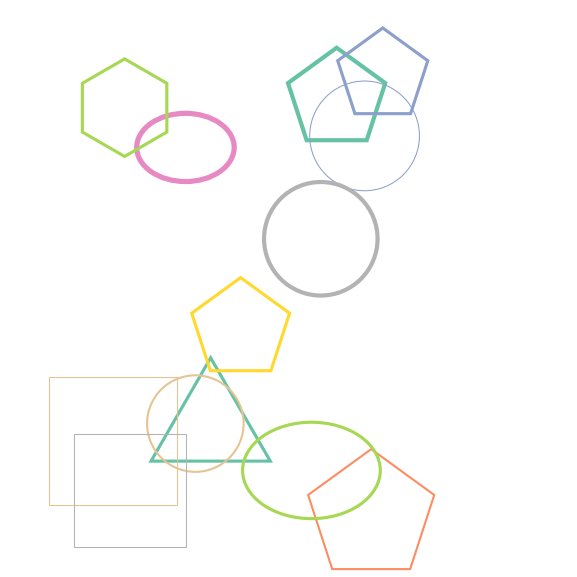[{"shape": "pentagon", "thickness": 2, "radius": 0.44, "center": [0.583, 0.828]}, {"shape": "triangle", "thickness": 1.5, "radius": 0.6, "center": [0.365, 0.26]}, {"shape": "pentagon", "thickness": 1, "radius": 0.57, "center": [0.643, 0.107]}, {"shape": "pentagon", "thickness": 1.5, "radius": 0.41, "center": [0.663, 0.869]}, {"shape": "circle", "thickness": 0.5, "radius": 0.47, "center": [0.631, 0.764]}, {"shape": "oval", "thickness": 2.5, "radius": 0.42, "center": [0.321, 0.744]}, {"shape": "oval", "thickness": 1.5, "radius": 0.6, "center": [0.539, 0.185]}, {"shape": "hexagon", "thickness": 1.5, "radius": 0.42, "center": [0.216, 0.813]}, {"shape": "pentagon", "thickness": 1.5, "radius": 0.45, "center": [0.417, 0.429]}, {"shape": "circle", "thickness": 1, "radius": 0.42, "center": [0.338, 0.266]}, {"shape": "square", "thickness": 0.5, "radius": 0.55, "center": [0.196, 0.235]}, {"shape": "circle", "thickness": 2, "radius": 0.49, "center": [0.555, 0.586]}, {"shape": "square", "thickness": 0.5, "radius": 0.49, "center": [0.225, 0.15]}]